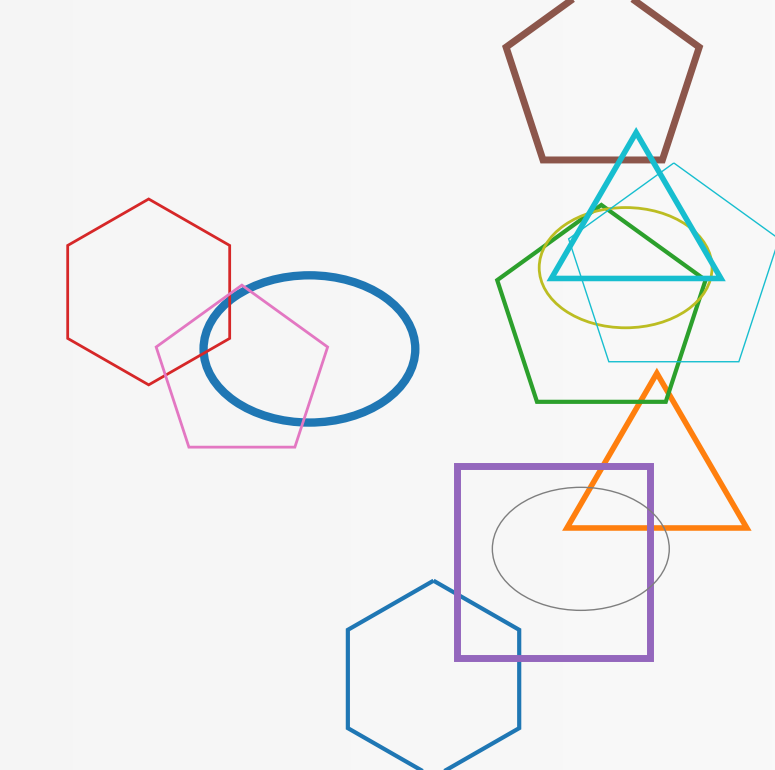[{"shape": "hexagon", "thickness": 1.5, "radius": 0.64, "center": [0.559, 0.118]}, {"shape": "oval", "thickness": 3, "radius": 0.68, "center": [0.399, 0.547]}, {"shape": "triangle", "thickness": 2, "radius": 0.67, "center": [0.848, 0.381]}, {"shape": "pentagon", "thickness": 1.5, "radius": 0.71, "center": [0.776, 0.592]}, {"shape": "hexagon", "thickness": 1, "radius": 0.6, "center": [0.192, 0.621]}, {"shape": "square", "thickness": 2.5, "radius": 0.62, "center": [0.714, 0.27]}, {"shape": "pentagon", "thickness": 2.5, "radius": 0.66, "center": [0.778, 0.898]}, {"shape": "pentagon", "thickness": 1, "radius": 0.58, "center": [0.312, 0.513]}, {"shape": "oval", "thickness": 0.5, "radius": 0.57, "center": [0.749, 0.287]}, {"shape": "oval", "thickness": 1, "radius": 0.56, "center": [0.807, 0.652]}, {"shape": "triangle", "thickness": 2, "radius": 0.63, "center": [0.821, 0.702]}, {"shape": "pentagon", "thickness": 0.5, "radius": 0.71, "center": [0.869, 0.646]}]